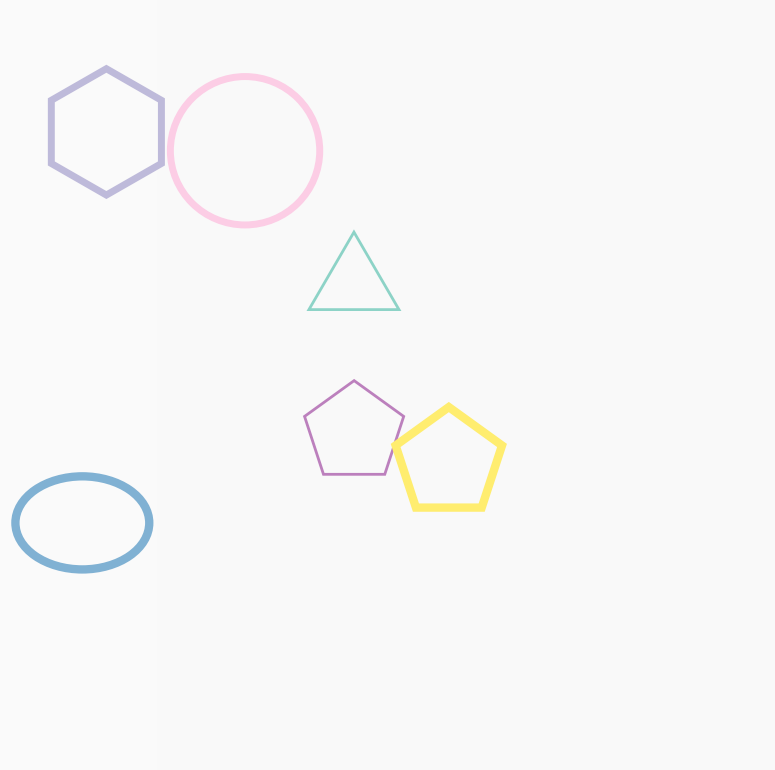[{"shape": "triangle", "thickness": 1, "radius": 0.34, "center": [0.457, 0.631]}, {"shape": "hexagon", "thickness": 2.5, "radius": 0.41, "center": [0.137, 0.829]}, {"shape": "oval", "thickness": 3, "radius": 0.43, "center": [0.106, 0.321]}, {"shape": "circle", "thickness": 2.5, "radius": 0.48, "center": [0.316, 0.804]}, {"shape": "pentagon", "thickness": 1, "radius": 0.34, "center": [0.457, 0.438]}, {"shape": "pentagon", "thickness": 3, "radius": 0.36, "center": [0.579, 0.399]}]